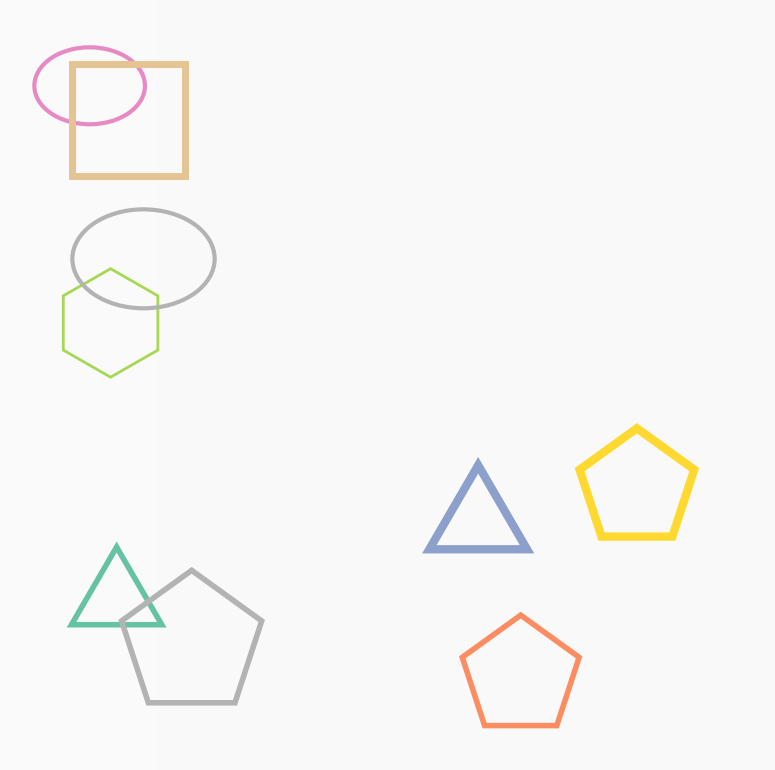[{"shape": "triangle", "thickness": 2, "radius": 0.34, "center": [0.15, 0.222]}, {"shape": "pentagon", "thickness": 2, "radius": 0.4, "center": [0.672, 0.122]}, {"shape": "triangle", "thickness": 3, "radius": 0.36, "center": [0.617, 0.323]}, {"shape": "oval", "thickness": 1.5, "radius": 0.36, "center": [0.116, 0.889]}, {"shape": "hexagon", "thickness": 1, "radius": 0.35, "center": [0.143, 0.581]}, {"shape": "pentagon", "thickness": 3, "radius": 0.39, "center": [0.822, 0.366]}, {"shape": "square", "thickness": 2.5, "radius": 0.37, "center": [0.166, 0.844]}, {"shape": "pentagon", "thickness": 2, "radius": 0.48, "center": [0.247, 0.164]}, {"shape": "oval", "thickness": 1.5, "radius": 0.46, "center": [0.185, 0.664]}]